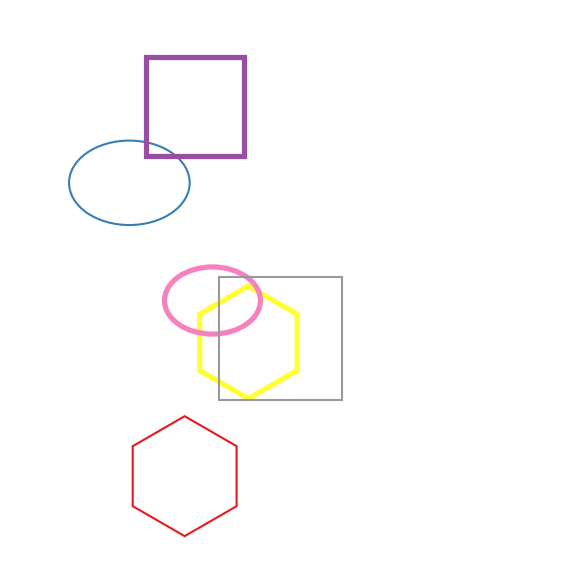[{"shape": "hexagon", "thickness": 1, "radius": 0.52, "center": [0.32, 0.175]}, {"shape": "oval", "thickness": 1, "radius": 0.52, "center": [0.224, 0.683]}, {"shape": "square", "thickness": 2.5, "radius": 0.43, "center": [0.338, 0.815]}, {"shape": "hexagon", "thickness": 2.5, "radius": 0.49, "center": [0.43, 0.406]}, {"shape": "oval", "thickness": 2.5, "radius": 0.42, "center": [0.368, 0.479]}, {"shape": "square", "thickness": 1, "radius": 0.53, "center": [0.486, 0.413]}]